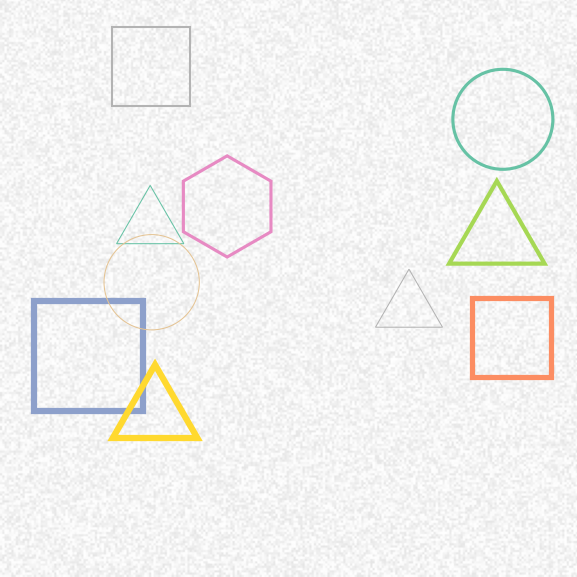[{"shape": "triangle", "thickness": 0.5, "radius": 0.34, "center": [0.26, 0.611]}, {"shape": "circle", "thickness": 1.5, "radius": 0.43, "center": [0.871, 0.793]}, {"shape": "square", "thickness": 2.5, "radius": 0.34, "center": [0.886, 0.415]}, {"shape": "square", "thickness": 3, "radius": 0.47, "center": [0.154, 0.383]}, {"shape": "hexagon", "thickness": 1.5, "radius": 0.44, "center": [0.393, 0.642]}, {"shape": "triangle", "thickness": 2, "radius": 0.48, "center": [0.86, 0.59]}, {"shape": "triangle", "thickness": 3, "radius": 0.42, "center": [0.269, 0.283]}, {"shape": "circle", "thickness": 0.5, "radius": 0.41, "center": [0.263, 0.51]}, {"shape": "triangle", "thickness": 0.5, "radius": 0.34, "center": [0.708, 0.466]}, {"shape": "square", "thickness": 1, "radius": 0.34, "center": [0.261, 0.884]}]